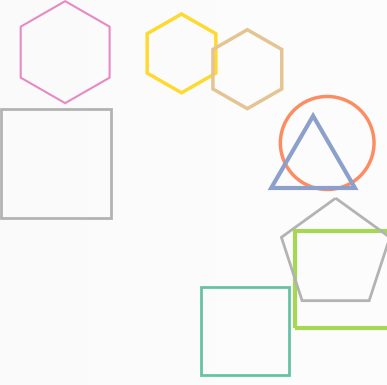[{"shape": "square", "thickness": 2, "radius": 0.57, "center": [0.632, 0.14]}, {"shape": "circle", "thickness": 2.5, "radius": 0.6, "center": [0.844, 0.629]}, {"shape": "triangle", "thickness": 3, "radius": 0.62, "center": [0.808, 0.574]}, {"shape": "hexagon", "thickness": 1.5, "radius": 0.66, "center": [0.168, 0.865]}, {"shape": "square", "thickness": 3, "radius": 0.63, "center": [0.887, 0.274]}, {"shape": "hexagon", "thickness": 2.5, "radius": 0.51, "center": [0.468, 0.861]}, {"shape": "hexagon", "thickness": 2.5, "radius": 0.51, "center": [0.638, 0.82]}, {"shape": "square", "thickness": 2, "radius": 0.71, "center": [0.144, 0.576]}, {"shape": "pentagon", "thickness": 2, "radius": 0.74, "center": [0.866, 0.338]}]